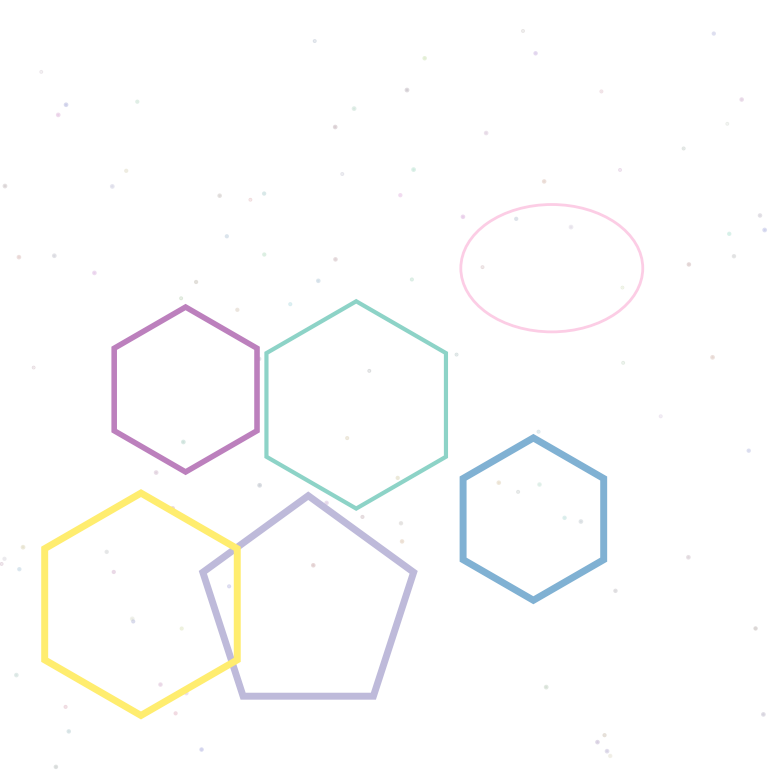[{"shape": "hexagon", "thickness": 1.5, "radius": 0.67, "center": [0.463, 0.474]}, {"shape": "pentagon", "thickness": 2.5, "radius": 0.72, "center": [0.4, 0.212]}, {"shape": "hexagon", "thickness": 2.5, "radius": 0.53, "center": [0.693, 0.326]}, {"shape": "oval", "thickness": 1, "radius": 0.59, "center": [0.717, 0.652]}, {"shape": "hexagon", "thickness": 2, "radius": 0.54, "center": [0.241, 0.494]}, {"shape": "hexagon", "thickness": 2.5, "radius": 0.72, "center": [0.183, 0.215]}]